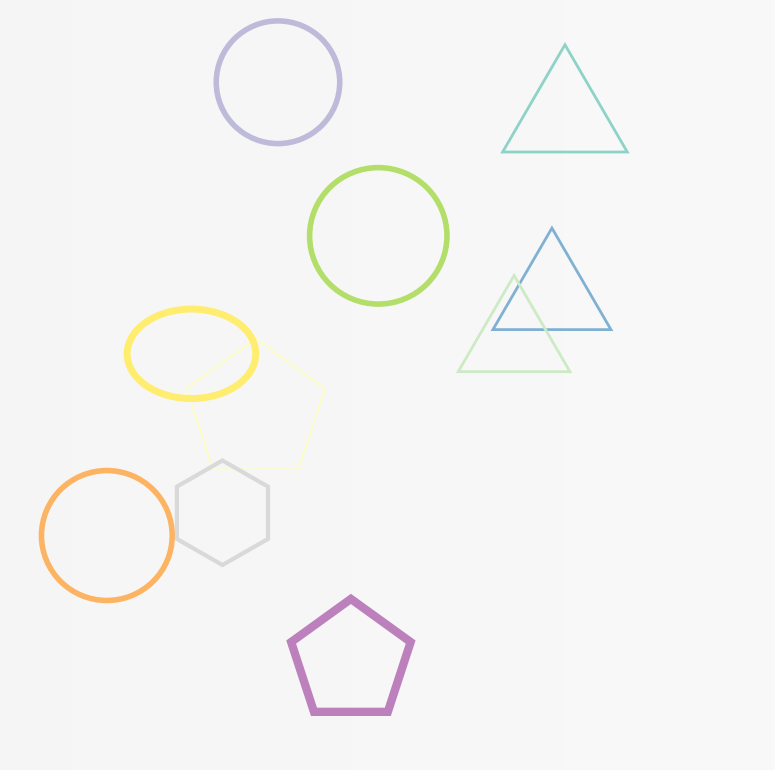[{"shape": "triangle", "thickness": 1, "radius": 0.46, "center": [0.729, 0.849]}, {"shape": "pentagon", "thickness": 0.5, "radius": 0.47, "center": [0.33, 0.466]}, {"shape": "circle", "thickness": 2, "radius": 0.4, "center": [0.359, 0.893]}, {"shape": "triangle", "thickness": 1, "radius": 0.44, "center": [0.712, 0.616]}, {"shape": "circle", "thickness": 2, "radius": 0.42, "center": [0.138, 0.305]}, {"shape": "circle", "thickness": 2, "radius": 0.44, "center": [0.488, 0.694]}, {"shape": "hexagon", "thickness": 1.5, "radius": 0.34, "center": [0.287, 0.334]}, {"shape": "pentagon", "thickness": 3, "radius": 0.41, "center": [0.453, 0.141]}, {"shape": "triangle", "thickness": 1, "radius": 0.42, "center": [0.663, 0.559]}, {"shape": "oval", "thickness": 2.5, "radius": 0.41, "center": [0.247, 0.54]}]